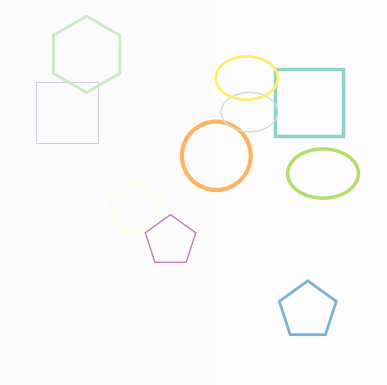[{"shape": "square", "thickness": 2.5, "radius": 0.44, "center": [0.798, 0.734]}, {"shape": "pentagon", "thickness": 0.5, "radius": 0.35, "center": [0.348, 0.457]}, {"shape": "square", "thickness": 0.5, "radius": 0.4, "center": [0.172, 0.708]}, {"shape": "pentagon", "thickness": 2, "radius": 0.39, "center": [0.794, 0.193]}, {"shape": "circle", "thickness": 3, "radius": 0.44, "center": [0.558, 0.595]}, {"shape": "oval", "thickness": 2.5, "radius": 0.46, "center": [0.834, 0.549]}, {"shape": "oval", "thickness": 1, "radius": 0.37, "center": [0.644, 0.709]}, {"shape": "pentagon", "thickness": 1, "radius": 0.34, "center": [0.44, 0.374]}, {"shape": "hexagon", "thickness": 2, "radius": 0.49, "center": [0.223, 0.859]}, {"shape": "oval", "thickness": 2, "radius": 0.4, "center": [0.637, 0.797]}]